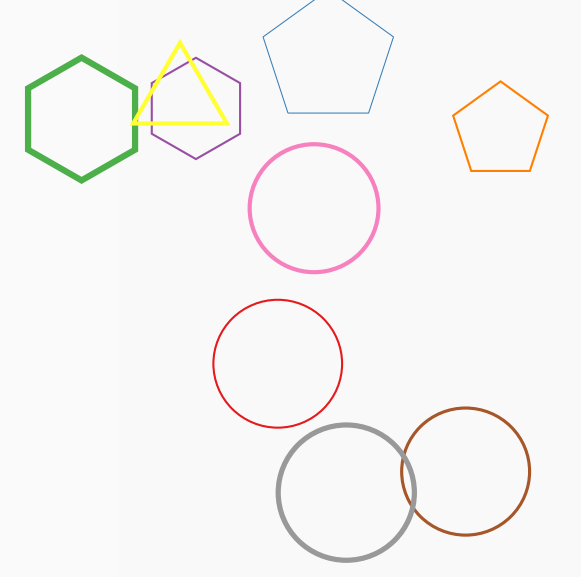[{"shape": "circle", "thickness": 1, "radius": 0.55, "center": [0.478, 0.369]}, {"shape": "pentagon", "thickness": 0.5, "radius": 0.59, "center": [0.565, 0.899]}, {"shape": "hexagon", "thickness": 3, "radius": 0.53, "center": [0.14, 0.793]}, {"shape": "hexagon", "thickness": 1, "radius": 0.44, "center": [0.337, 0.811]}, {"shape": "pentagon", "thickness": 1, "radius": 0.43, "center": [0.861, 0.772]}, {"shape": "triangle", "thickness": 2, "radius": 0.47, "center": [0.31, 0.832]}, {"shape": "circle", "thickness": 1.5, "radius": 0.55, "center": [0.801, 0.183]}, {"shape": "circle", "thickness": 2, "radius": 0.55, "center": [0.54, 0.639]}, {"shape": "circle", "thickness": 2.5, "radius": 0.59, "center": [0.596, 0.146]}]